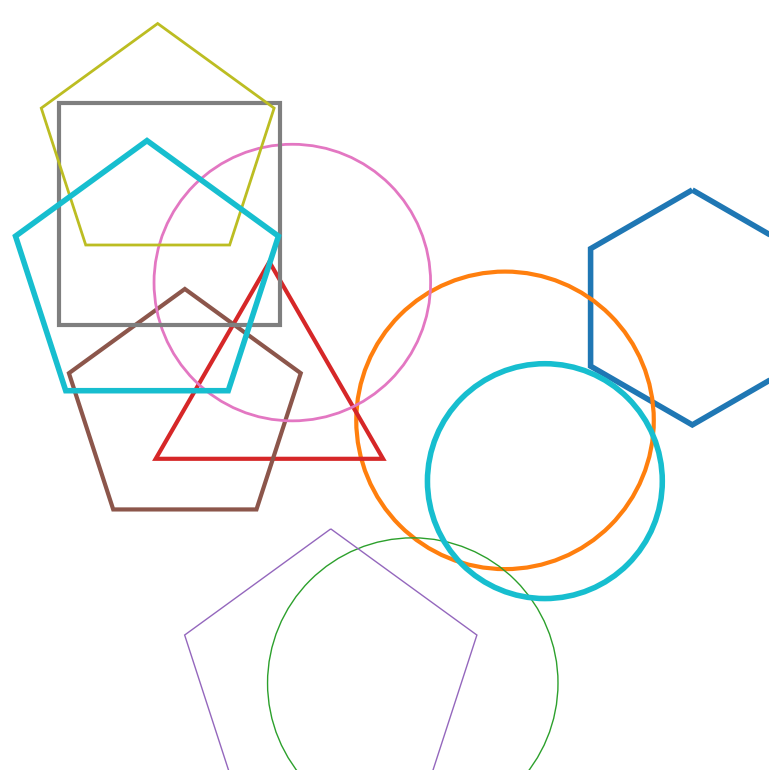[{"shape": "hexagon", "thickness": 2, "radius": 0.76, "center": [0.899, 0.601]}, {"shape": "circle", "thickness": 1.5, "radius": 0.97, "center": [0.656, 0.454]}, {"shape": "circle", "thickness": 0.5, "radius": 0.94, "center": [0.536, 0.113]}, {"shape": "triangle", "thickness": 1.5, "radius": 0.85, "center": [0.35, 0.489]}, {"shape": "pentagon", "thickness": 0.5, "radius": 1.0, "center": [0.43, 0.114]}, {"shape": "pentagon", "thickness": 1.5, "radius": 0.79, "center": [0.24, 0.466]}, {"shape": "circle", "thickness": 1, "radius": 0.9, "center": [0.38, 0.633]}, {"shape": "square", "thickness": 1.5, "radius": 0.72, "center": [0.22, 0.722]}, {"shape": "pentagon", "thickness": 1, "radius": 0.79, "center": [0.205, 0.81]}, {"shape": "pentagon", "thickness": 2, "radius": 0.9, "center": [0.191, 0.638]}, {"shape": "circle", "thickness": 2, "radius": 0.76, "center": [0.708, 0.375]}]